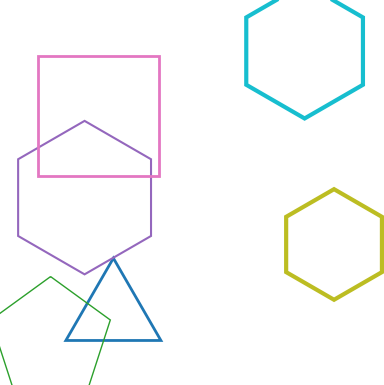[{"shape": "triangle", "thickness": 2, "radius": 0.71, "center": [0.294, 0.187]}, {"shape": "pentagon", "thickness": 1, "radius": 0.82, "center": [0.131, 0.118]}, {"shape": "hexagon", "thickness": 1.5, "radius": 1.0, "center": [0.22, 0.487]}, {"shape": "square", "thickness": 2, "radius": 0.78, "center": [0.256, 0.699]}, {"shape": "hexagon", "thickness": 3, "radius": 0.72, "center": [0.868, 0.365]}, {"shape": "hexagon", "thickness": 3, "radius": 0.87, "center": [0.791, 0.867]}]